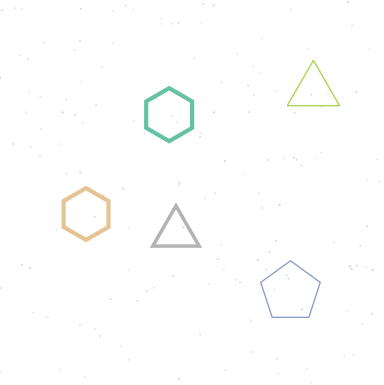[{"shape": "hexagon", "thickness": 3, "radius": 0.34, "center": [0.439, 0.702]}, {"shape": "pentagon", "thickness": 1, "radius": 0.41, "center": [0.755, 0.242]}, {"shape": "triangle", "thickness": 1, "radius": 0.39, "center": [0.814, 0.765]}, {"shape": "hexagon", "thickness": 3, "radius": 0.34, "center": [0.223, 0.444]}, {"shape": "triangle", "thickness": 2.5, "radius": 0.35, "center": [0.457, 0.396]}]